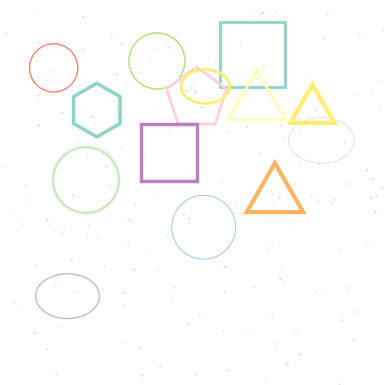[{"shape": "hexagon", "thickness": 2.5, "radius": 0.35, "center": [0.251, 0.714]}, {"shape": "square", "thickness": 2, "radius": 0.42, "center": [0.655, 0.858]}, {"shape": "triangle", "thickness": 2, "radius": 0.43, "center": [0.667, 0.733]}, {"shape": "oval", "thickness": 1, "radius": 0.42, "center": [0.175, 0.231]}, {"shape": "circle", "thickness": 1, "radius": 0.31, "center": [0.139, 0.824]}, {"shape": "circle", "thickness": 0.5, "radius": 0.41, "center": [0.529, 0.41]}, {"shape": "triangle", "thickness": 3, "radius": 0.42, "center": [0.714, 0.492]}, {"shape": "circle", "thickness": 1, "radius": 0.36, "center": [0.408, 0.842]}, {"shape": "pentagon", "thickness": 2, "radius": 0.41, "center": [0.511, 0.744]}, {"shape": "oval", "thickness": 0.5, "radius": 0.42, "center": [0.835, 0.635]}, {"shape": "square", "thickness": 2.5, "radius": 0.37, "center": [0.439, 0.603]}, {"shape": "circle", "thickness": 2, "radius": 0.43, "center": [0.223, 0.532]}, {"shape": "oval", "thickness": 2, "radius": 0.31, "center": [0.533, 0.775]}, {"shape": "triangle", "thickness": 3, "radius": 0.33, "center": [0.812, 0.714]}]